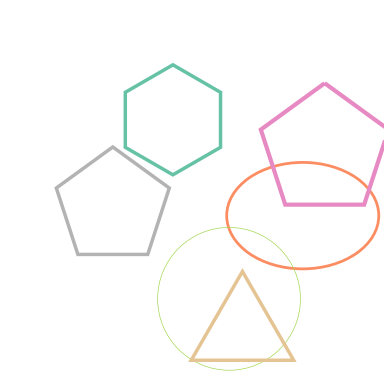[{"shape": "hexagon", "thickness": 2.5, "radius": 0.71, "center": [0.449, 0.689]}, {"shape": "oval", "thickness": 2, "radius": 0.99, "center": [0.786, 0.44]}, {"shape": "pentagon", "thickness": 3, "radius": 0.87, "center": [0.843, 0.609]}, {"shape": "circle", "thickness": 0.5, "radius": 0.93, "center": [0.595, 0.224]}, {"shape": "triangle", "thickness": 2.5, "radius": 0.77, "center": [0.63, 0.141]}, {"shape": "pentagon", "thickness": 2.5, "radius": 0.77, "center": [0.293, 0.464]}]